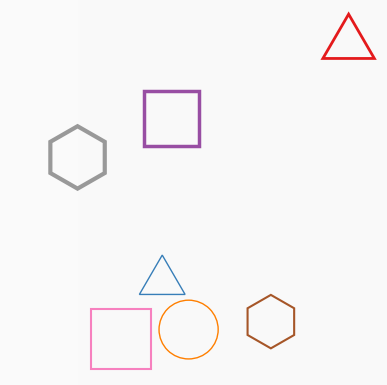[{"shape": "triangle", "thickness": 2, "radius": 0.38, "center": [0.9, 0.886]}, {"shape": "triangle", "thickness": 1, "radius": 0.34, "center": [0.419, 0.269]}, {"shape": "square", "thickness": 2.5, "radius": 0.36, "center": [0.443, 0.693]}, {"shape": "circle", "thickness": 1, "radius": 0.38, "center": [0.487, 0.144]}, {"shape": "hexagon", "thickness": 1.5, "radius": 0.35, "center": [0.699, 0.165]}, {"shape": "square", "thickness": 1.5, "radius": 0.38, "center": [0.312, 0.12]}, {"shape": "hexagon", "thickness": 3, "radius": 0.41, "center": [0.2, 0.591]}]